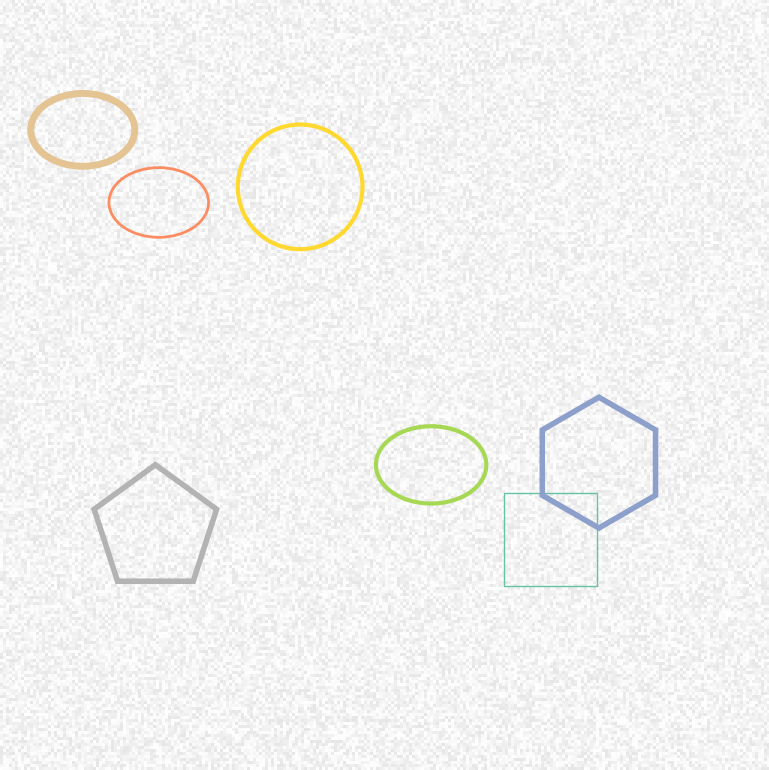[{"shape": "square", "thickness": 0.5, "radius": 0.3, "center": [0.715, 0.299]}, {"shape": "oval", "thickness": 1, "radius": 0.32, "center": [0.206, 0.737]}, {"shape": "hexagon", "thickness": 2, "radius": 0.42, "center": [0.778, 0.399]}, {"shape": "oval", "thickness": 1.5, "radius": 0.36, "center": [0.56, 0.396]}, {"shape": "circle", "thickness": 1.5, "radius": 0.4, "center": [0.39, 0.757]}, {"shape": "oval", "thickness": 2.5, "radius": 0.34, "center": [0.107, 0.831]}, {"shape": "pentagon", "thickness": 2, "radius": 0.42, "center": [0.202, 0.313]}]